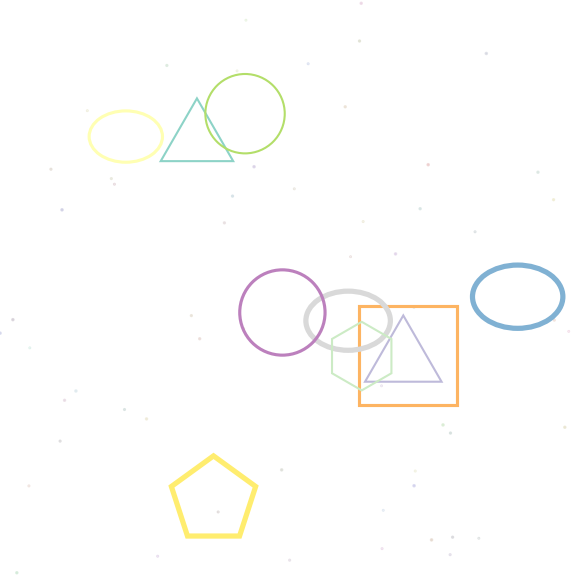[{"shape": "triangle", "thickness": 1, "radius": 0.36, "center": [0.341, 0.756]}, {"shape": "oval", "thickness": 1.5, "radius": 0.32, "center": [0.218, 0.763]}, {"shape": "triangle", "thickness": 1, "radius": 0.38, "center": [0.698, 0.376]}, {"shape": "oval", "thickness": 2.5, "radius": 0.39, "center": [0.896, 0.485]}, {"shape": "square", "thickness": 1.5, "radius": 0.43, "center": [0.707, 0.383]}, {"shape": "circle", "thickness": 1, "radius": 0.34, "center": [0.424, 0.802]}, {"shape": "oval", "thickness": 2.5, "radius": 0.37, "center": [0.603, 0.444]}, {"shape": "circle", "thickness": 1.5, "radius": 0.37, "center": [0.489, 0.458]}, {"shape": "hexagon", "thickness": 1, "radius": 0.3, "center": [0.626, 0.382]}, {"shape": "pentagon", "thickness": 2.5, "radius": 0.38, "center": [0.37, 0.133]}]